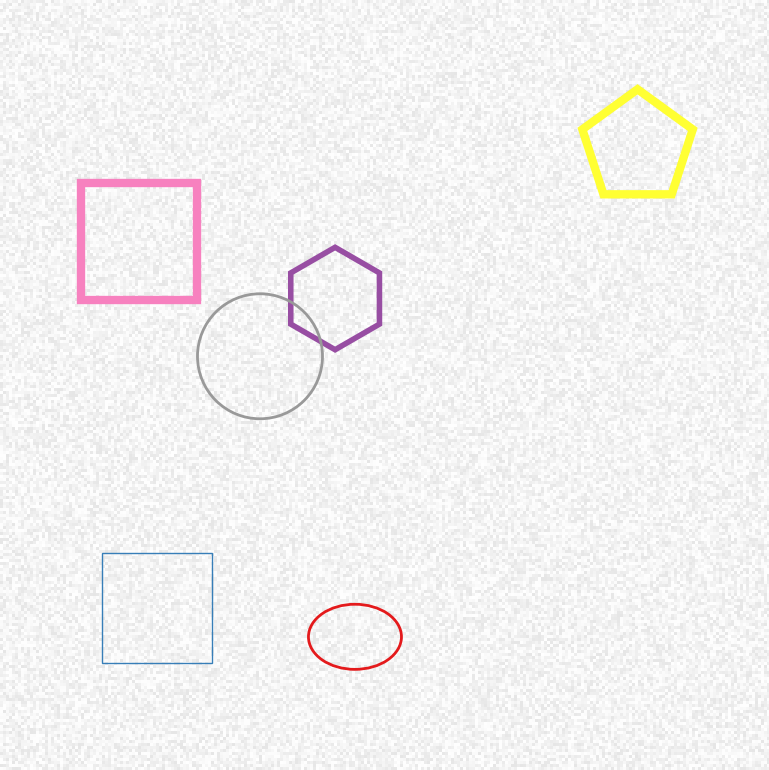[{"shape": "oval", "thickness": 1, "radius": 0.3, "center": [0.461, 0.173]}, {"shape": "square", "thickness": 0.5, "radius": 0.36, "center": [0.204, 0.21]}, {"shape": "hexagon", "thickness": 2, "radius": 0.33, "center": [0.435, 0.612]}, {"shape": "pentagon", "thickness": 3, "radius": 0.38, "center": [0.828, 0.809]}, {"shape": "square", "thickness": 3, "radius": 0.38, "center": [0.181, 0.687]}, {"shape": "circle", "thickness": 1, "radius": 0.41, "center": [0.338, 0.537]}]